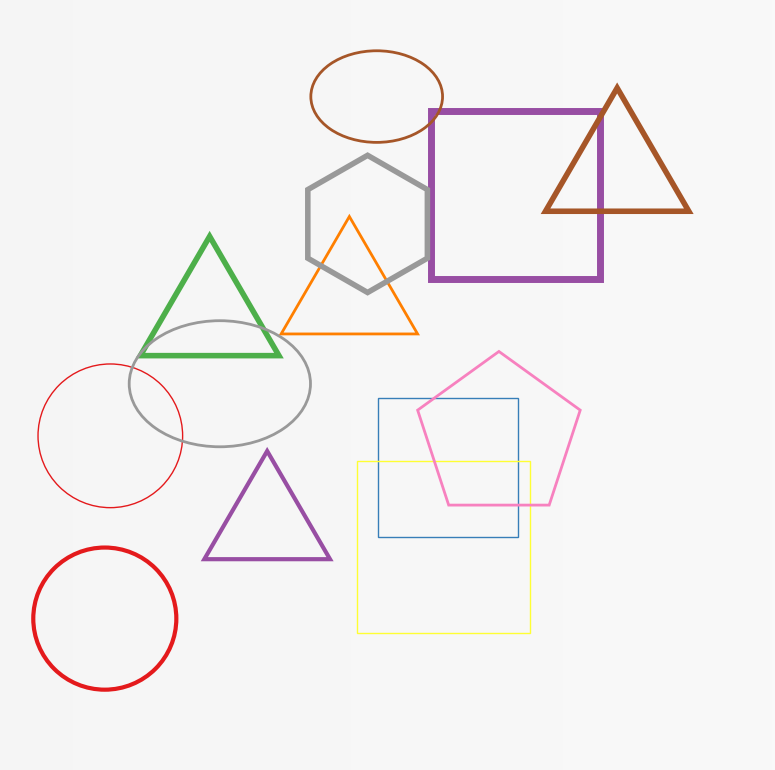[{"shape": "circle", "thickness": 0.5, "radius": 0.47, "center": [0.142, 0.434]}, {"shape": "circle", "thickness": 1.5, "radius": 0.46, "center": [0.135, 0.197]}, {"shape": "square", "thickness": 0.5, "radius": 0.45, "center": [0.578, 0.393]}, {"shape": "triangle", "thickness": 2, "radius": 0.52, "center": [0.271, 0.59]}, {"shape": "square", "thickness": 2.5, "radius": 0.55, "center": [0.665, 0.747]}, {"shape": "triangle", "thickness": 1.5, "radius": 0.47, "center": [0.345, 0.321]}, {"shape": "triangle", "thickness": 1, "radius": 0.51, "center": [0.451, 0.617]}, {"shape": "square", "thickness": 0.5, "radius": 0.56, "center": [0.573, 0.29]}, {"shape": "oval", "thickness": 1, "radius": 0.42, "center": [0.486, 0.875]}, {"shape": "triangle", "thickness": 2, "radius": 0.53, "center": [0.796, 0.779]}, {"shape": "pentagon", "thickness": 1, "radius": 0.55, "center": [0.644, 0.433]}, {"shape": "oval", "thickness": 1, "radius": 0.58, "center": [0.284, 0.502]}, {"shape": "hexagon", "thickness": 2, "radius": 0.45, "center": [0.474, 0.709]}]